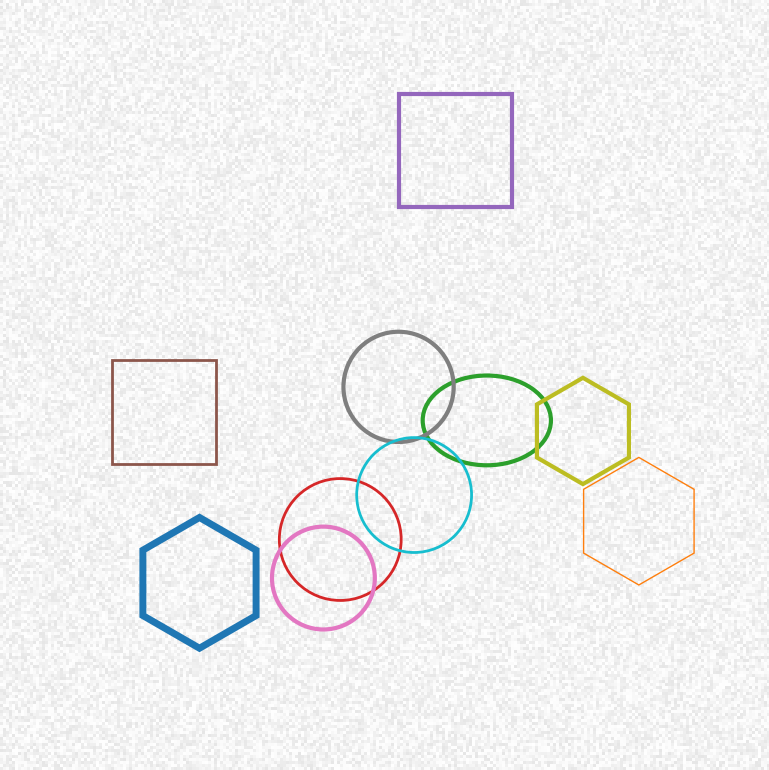[{"shape": "hexagon", "thickness": 2.5, "radius": 0.42, "center": [0.259, 0.243]}, {"shape": "hexagon", "thickness": 0.5, "radius": 0.41, "center": [0.83, 0.323]}, {"shape": "oval", "thickness": 1.5, "radius": 0.42, "center": [0.632, 0.454]}, {"shape": "circle", "thickness": 1, "radius": 0.4, "center": [0.442, 0.299]}, {"shape": "square", "thickness": 1.5, "radius": 0.37, "center": [0.591, 0.804]}, {"shape": "square", "thickness": 1, "radius": 0.34, "center": [0.213, 0.465]}, {"shape": "circle", "thickness": 1.5, "radius": 0.33, "center": [0.42, 0.249]}, {"shape": "circle", "thickness": 1.5, "radius": 0.36, "center": [0.518, 0.498]}, {"shape": "hexagon", "thickness": 1.5, "radius": 0.35, "center": [0.757, 0.44]}, {"shape": "circle", "thickness": 1, "radius": 0.37, "center": [0.538, 0.357]}]